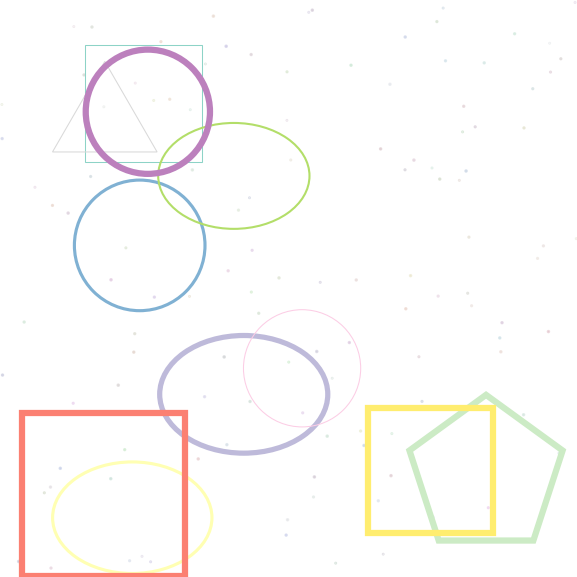[{"shape": "square", "thickness": 0.5, "radius": 0.51, "center": [0.249, 0.82]}, {"shape": "oval", "thickness": 1.5, "radius": 0.69, "center": [0.229, 0.103]}, {"shape": "oval", "thickness": 2.5, "radius": 0.73, "center": [0.422, 0.316]}, {"shape": "square", "thickness": 3, "radius": 0.7, "center": [0.179, 0.143]}, {"shape": "circle", "thickness": 1.5, "radius": 0.57, "center": [0.242, 0.574]}, {"shape": "oval", "thickness": 1, "radius": 0.65, "center": [0.405, 0.695]}, {"shape": "circle", "thickness": 0.5, "radius": 0.51, "center": [0.523, 0.361]}, {"shape": "triangle", "thickness": 0.5, "radius": 0.52, "center": [0.181, 0.788]}, {"shape": "circle", "thickness": 3, "radius": 0.54, "center": [0.256, 0.806]}, {"shape": "pentagon", "thickness": 3, "radius": 0.7, "center": [0.842, 0.176]}, {"shape": "square", "thickness": 3, "radius": 0.54, "center": [0.746, 0.184]}]